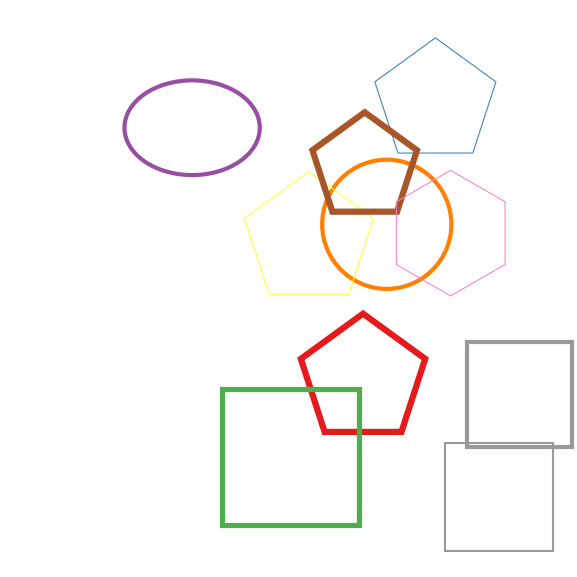[{"shape": "pentagon", "thickness": 3, "radius": 0.57, "center": [0.629, 0.343]}, {"shape": "pentagon", "thickness": 0.5, "radius": 0.55, "center": [0.754, 0.823]}, {"shape": "square", "thickness": 2.5, "radius": 0.59, "center": [0.503, 0.208]}, {"shape": "oval", "thickness": 2, "radius": 0.59, "center": [0.333, 0.778]}, {"shape": "circle", "thickness": 2, "radius": 0.56, "center": [0.67, 0.611]}, {"shape": "pentagon", "thickness": 0.5, "radius": 0.59, "center": [0.535, 0.585]}, {"shape": "pentagon", "thickness": 3, "radius": 0.48, "center": [0.632, 0.71]}, {"shape": "hexagon", "thickness": 0.5, "radius": 0.54, "center": [0.78, 0.595]}, {"shape": "square", "thickness": 2, "radius": 0.45, "center": [0.899, 0.316]}, {"shape": "square", "thickness": 1, "radius": 0.47, "center": [0.864, 0.138]}]